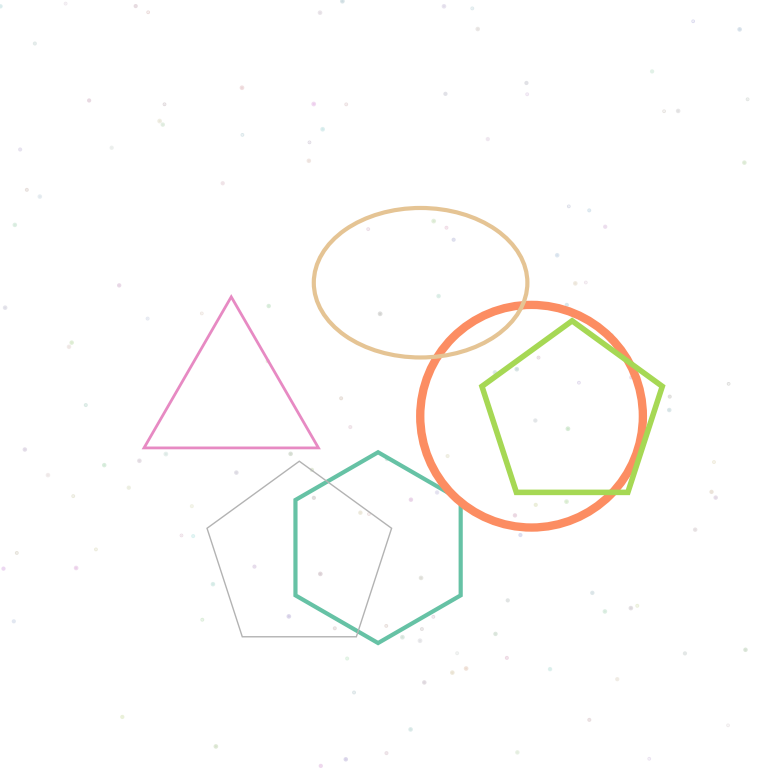[{"shape": "hexagon", "thickness": 1.5, "radius": 0.62, "center": [0.491, 0.289]}, {"shape": "circle", "thickness": 3, "radius": 0.72, "center": [0.69, 0.459]}, {"shape": "triangle", "thickness": 1, "radius": 0.65, "center": [0.3, 0.484]}, {"shape": "pentagon", "thickness": 2, "radius": 0.62, "center": [0.743, 0.46]}, {"shape": "oval", "thickness": 1.5, "radius": 0.69, "center": [0.546, 0.633]}, {"shape": "pentagon", "thickness": 0.5, "radius": 0.63, "center": [0.389, 0.275]}]